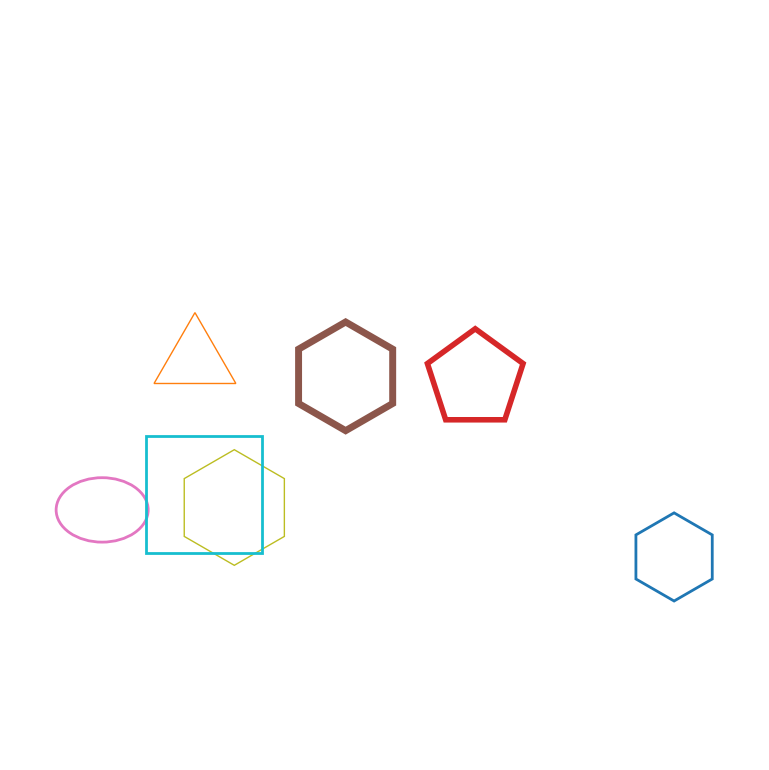[{"shape": "hexagon", "thickness": 1, "radius": 0.29, "center": [0.875, 0.277]}, {"shape": "triangle", "thickness": 0.5, "radius": 0.31, "center": [0.253, 0.533]}, {"shape": "pentagon", "thickness": 2, "radius": 0.33, "center": [0.617, 0.508]}, {"shape": "hexagon", "thickness": 2.5, "radius": 0.35, "center": [0.449, 0.511]}, {"shape": "oval", "thickness": 1, "radius": 0.3, "center": [0.133, 0.338]}, {"shape": "hexagon", "thickness": 0.5, "radius": 0.38, "center": [0.304, 0.341]}, {"shape": "square", "thickness": 1, "radius": 0.38, "center": [0.265, 0.358]}]